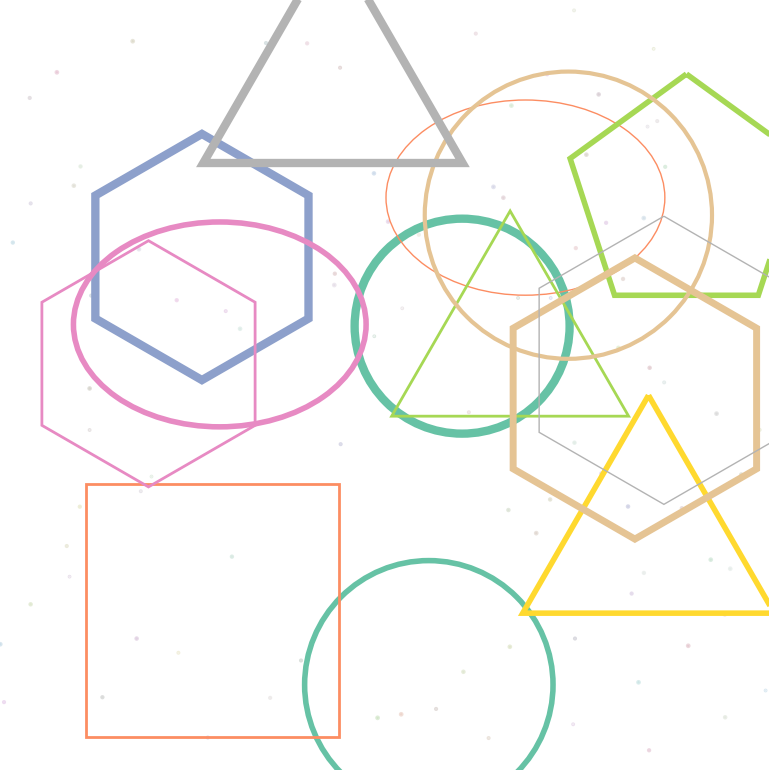[{"shape": "circle", "thickness": 2, "radius": 0.81, "center": [0.557, 0.111]}, {"shape": "circle", "thickness": 3, "radius": 0.7, "center": [0.6, 0.576]}, {"shape": "oval", "thickness": 0.5, "radius": 0.91, "center": [0.682, 0.743]}, {"shape": "square", "thickness": 1, "radius": 0.82, "center": [0.275, 0.207]}, {"shape": "hexagon", "thickness": 3, "radius": 0.8, "center": [0.262, 0.666]}, {"shape": "hexagon", "thickness": 1, "radius": 0.8, "center": [0.193, 0.528]}, {"shape": "oval", "thickness": 2, "radius": 0.95, "center": [0.285, 0.579]}, {"shape": "triangle", "thickness": 1, "radius": 0.89, "center": [0.663, 0.548]}, {"shape": "pentagon", "thickness": 2, "radius": 0.79, "center": [0.891, 0.745]}, {"shape": "triangle", "thickness": 2, "radius": 0.94, "center": [0.842, 0.298]}, {"shape": "circle", "thickness": 1.5, "radius": 0.93, "center": [0.738, 0.721]}, {"shape": "hexagon", "thickness": 2.5, "radius": 0.91, "center": [0.825, 0.482]}, {"shape": "hexagon", "thickness": 0.5, "radius": 0.94, "center": [0.862, 0.532]}, {"shape": "triangle", "thickness": 3, "radius": 0.97, "center": [0.432, 0.886]}]